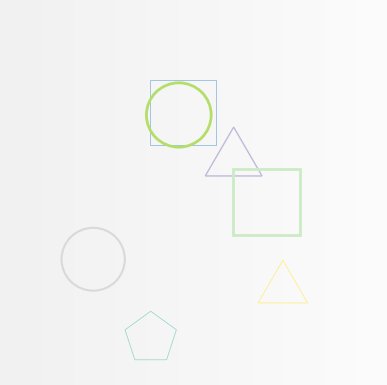[{"shape": "pentagon", "thickness": 0.5, "radius": 0.35, "center": [0.389, 0.122]}, {"shape": "triangle", "thickness": 1, "radius": 0.42, "center": [0.603, 0.585]}, {"shape": "square", "thickness": 0.5, "radius": 0.43, "center": [0.472, 0.708]}, {"shape": "circle", "thickness": 2, "radius": 0.42, "center": [0.461, 0.701]}, {"shape": "circle", "thickness": 1.5, "radius": 0.41, "center": [0.24, 0.327]}, {"shape": "square", "thickness": 2, "radius": 0.43, "center": [0.687, 0.476]}, {"shape": "triangle", "thickness": 0.5, "radius": 0.37, "center": [0.73, 0.25]}]